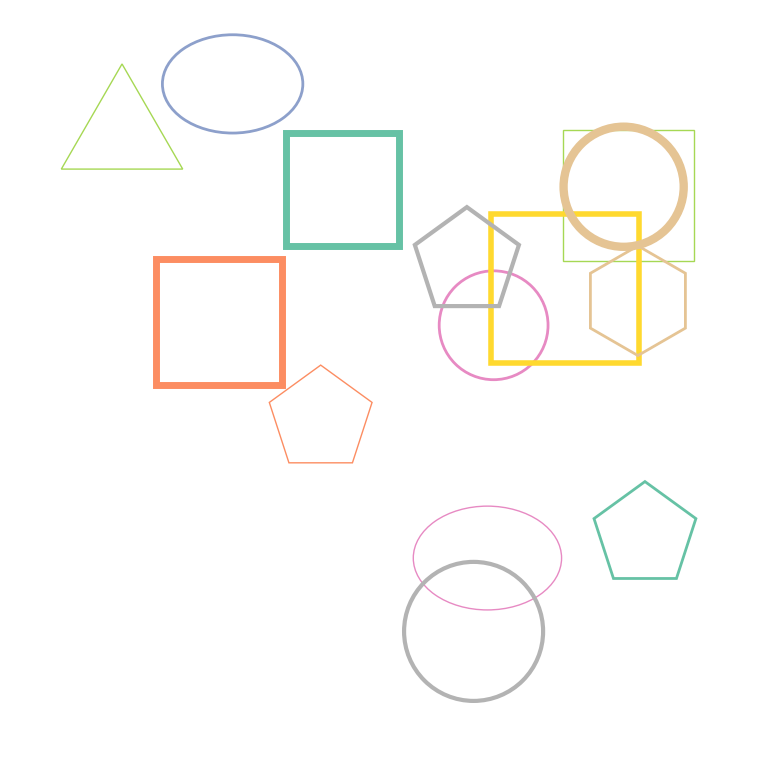[{"shape": "pentagon", "thickness": 1, "radius": 0.35, "center": [0.838, 0.305]}, {"shape": "square", "thickness": 2.5, "radius": 0.37, "center": [0.445, 0.754]}, {"shape": "square", "thickness": 2.5, "radius": 0.41, "center": [0.285, 0.582]}, {"shape": "pentagon", "thickness": 0.5, "radius": 0.35, "center": [0.416, 0.456]}, {"shape": "oval", "thickness": 1, "radius": 0.46, "center": [0.302, 0.891]}, {"shape": "circle", "thickness": 1, "radius": 0.35, "center": [0.641, 0.578]}, {"shape": "oval", "thickness": 0.5, "radius": 0.48, "center": [0.633, 0.275]}, {"shape": "square", "thickness": 0.5, "radius": 0.43, "center": [0.816, 0.746]}, {"shape": "triangle", "thickness": 0.5, "radius": 0.46, "center": [0.158, 0.826]}, {"shape": "square", "thickness": 2, "radius": 0.48, "center": [0.734, 0.625]}, {"shape": "hexagon", "thickness": 1, "radius": 0.36, "center": [0.828, 0.609]}, {"shape": "circle", "thickness": 3, "radius": 0.39, "center": [0.81, 0.757]}, {"shape": "circle", "thickness": 1.5, "radius": 0.45, "center": [0.615, 0.18]}, {"shape": "pentagon", "thickness": 1.5, "radius": 0.36, "center": [0.606, 0.66]}]